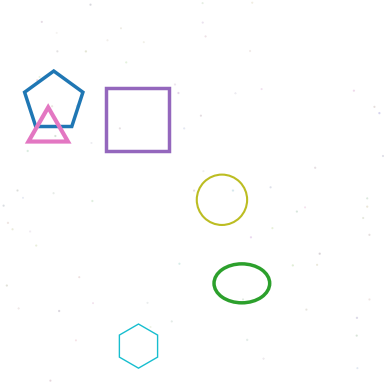[{"shape": "pentagon", "thickness": 2.5, "radius": 0.4, "center": [0.14, 0.736]}, {"shape": "oval", "thickness": 2.5, "radius": 0.36, "center": [0.628, 0.264]}, {"shape": "square", "thickness": 2.5, "radius": 0.41, "center": [0.357, 0.691]}, {"shape": "triangle", "thickness": 3, "radius": 0.3, "center": [0.125, 0.662]}, {"shape": "circle", "thickness": 1.5, "radius": 0.33, "center": [0.576, 0.481]}, {"shape": "hexagon", "thickness": 1, "radius": 0.29, "center": [0.36, 0.101]}]